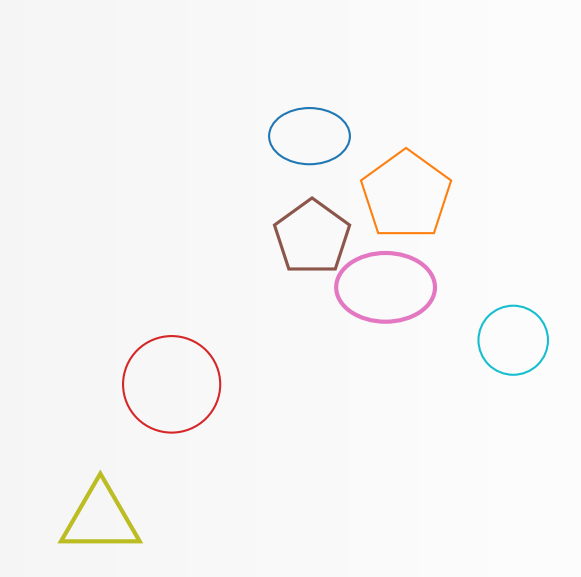[{"shape": "oval", "thickness": 1, "radius": 0.35, "center": [0.532, 0.763]}, {"shape": "pentagon", "thickness": 1, "radius": 0.41, "center": [0.699, 0.661]}, {"shape": "circle", "thickness": 1, "radius": 0.42, "center": [0.295, 0.334]}, {"shape": "pentagon", "thickness": 1.5, "radius": 0.34, "center": [0.537, 0.588]}, {"shape": "oval", "thickness": 2, "radius": 0.43, "center": [0.663, 0.502]}, {"shape": "triangle", "thickness": 2, "radius": 0.39, "center": [0.173, 0.101]}, {"shape": "circle", "thickness": 1, "radius": 0.3, "center": [0.883, 0.41]}]